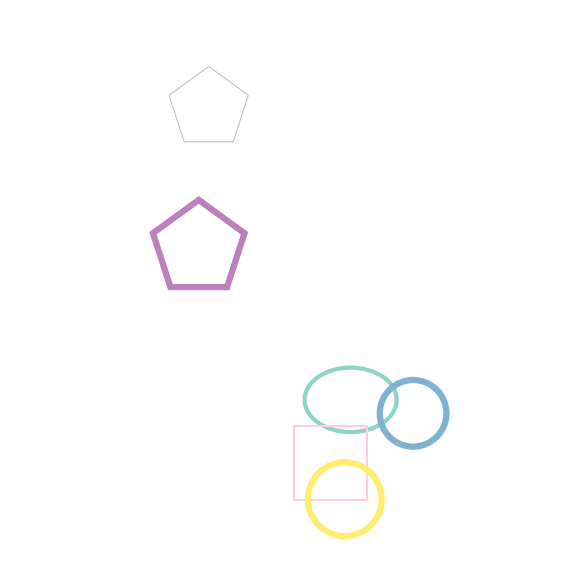[{"shape": "oval", "thickness": 2, "radius": 0.4, "center": [0.607, 0.307]}, {"shape": "pentagon", "thickness": 0.5, "radius": 0.36, "center": [0.361, 0.812]}, {"shape": "circle", "thickness": 3, "radius": 0.29, "center": [0.715, 0.283]}, {"shape": "square", "thickness": 1, "radius": 0.32, "center": [0.573, 0.197]}, {"shape": "pentagon", "thickness": 3, "radius": 0.42, "center": [0.344, 0.57]}, {"shape": "circle", "thickness": 3, "radius": 0.32, "center": [0.597, 0.135]}]